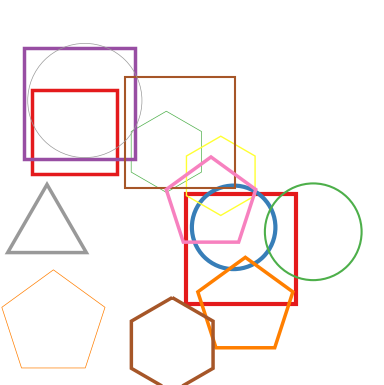[{"shape": "square", "thickness": 2.5, "radius": 0.55, "center": [0.194, 0.657]}, {"shape": "square", "thickness": 3, "radius": 0.72, "center": [0.626, 0.353]}, {"shape": "circle", "thickness": 3, "radius": 0.54, "center": [0.607, 0.409]}, {"shape": "hexagon", "thickness": 0.5, "radius": 0.53, "center": [0.432, 0.606]}, {"shape": "circle", "thickness": 1.5, "radius": 0.63, "center": [0.814, 0.398]}, {"shape": "square", "thickness": 2.5, "radius": 0.72, "center": [0.206, 0.731]}, {"shape": "pentagon", "thickness": 0.5, "radius": 0.7, "center": [0.139, 0.158]}, {"shape": "pentagon", "thickness": 2.5, "radius": 0.65, "center": [0.637, 0.202]}, {"shape": "hexagon", "thickness": 1, "radius": 0.51, "center": [0.573, 0.543]}, {"shape": "square", "thickness": 1.5, "radius": 0.72, "center": [0.468, 0.656]}, {"shape": "hexagon", "thickness": 2.5, "radius": 0.61, "center": [0.447, 0.105]}, {"shape": "pentagon", "thickness": 2.5, "radius": 0.61, "center": [0.548, 0.47]}, {"shape": "triangle", "thickness": 2.5, "radius": 0.59, "center": [0.122, 0.403]}, {"shape": "circle", "thickness": 0.5, "radius": 0.74, "center": [0.22, 0.739]}]